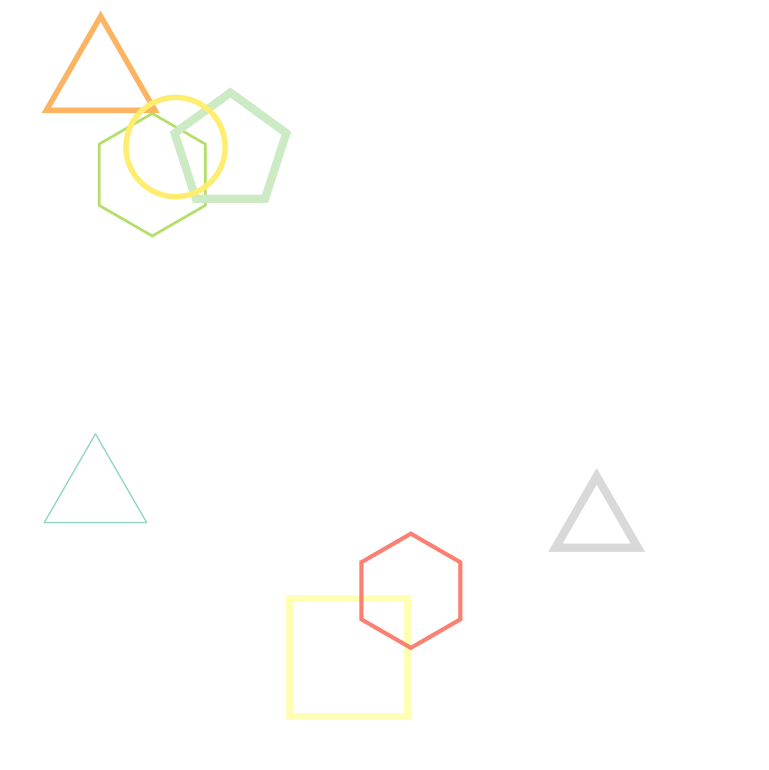[{"shape": "triangle", "thickness": 0.5, "radius": 0.38, "center": [0.124, 0.36]}, {"shape": "square", "thickness": 2.5, "radius": 0.38, "center": [0.452, 0.147]}, {"shape": "hexagon", "thickness": 1.5, "radius": 0.37, "center": [0.534, 0.233]}, {"shape": "triangle", "thickness": 2, "radius": 0.41, "center": [0.131, 0.897]}, {"shape": "hexagon", "thickness": 1, "radius": 0.4, "center": [0.198, 0.773]}, {"shape": "triangle", "thickness": 3, "radius": 0.31, "center": [0.775, 0.32]}, {"shape": "pentagon", "thickness": 3, "radius": 0.38, "center": [0.299, 0.804]}, {"shape": "circle", "thickness": 2, "radius": 0.32, "center": [0.228, 0.809]}]